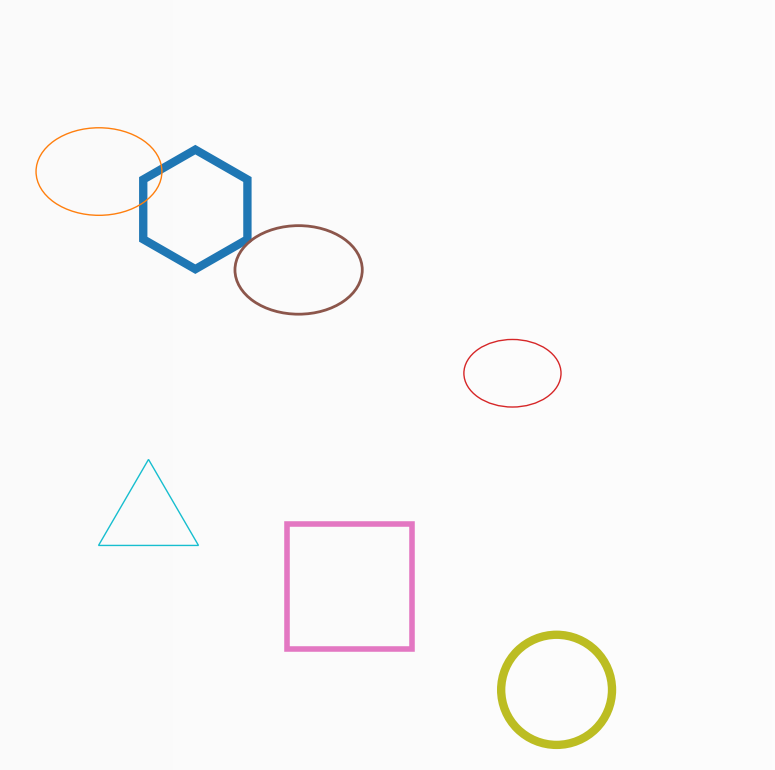[{"shape": "hexagon", "thickness": 3, "radius": 0.39, "center": [0.252, 0.728]}, {"shape": "oval", "thickness": 0.5, "radius": 0.41, "center": [0.128, 0.777]}, {"shape": "oval", "thickness": 0.5, "radius": 0.31, "center": [0.661, 0.515]}, {"shape": "oval", "thickness": 1, "radius": 0.41, "center": [0.385, 0.649]}, {"shape": "square", "thickness": 2, "radius": 0.4, "center": [0.451, 0.239]}, {"shape": "circle", "thickness": 3, "radius": 0.36, "center": [0.718, 0.104]}, {"shape": "triangle", "thickness": 0.5, "radius": 0.37, "center": [0.192, 0.329]}]